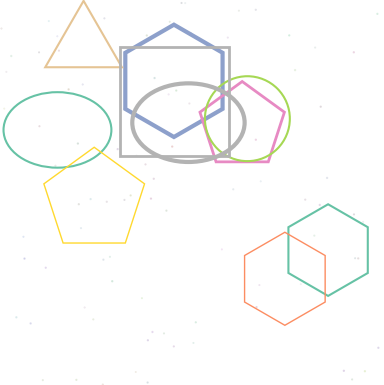[{"shape": "oval", "thickness": 1.5, "radius": 0.7, "center": [0.149, 0.663]}, {"shape": "hexagon", "thickness": 1.5, "radius": 0.6, "center": [0.852, 0.35]}, {"shape": "hexagon", "thickness": 1, "radius": 0.6, "center": [0.74, 0.276]}, {"shape": "hexagon", "thickness": 3, "radius": 0.73, "center": [0.452, 0.79]}, {"shape": "pentagon", "thickness": 2, "radius": 0.58, "center": [0.629, 0.673]}, {"shape": "circle", "thickness": 1.5, "radius": 0.55, "center": [0.643, 0.692]}, {"shape": "pentagon", "thickness": 1, "radius": 0.69, "center": [0.245, 0.48]}, {"shape": "triangle", "thickness": 1.5, "radius": 0.57, "center": [0.217, 0.883]}, {"shape": "square", "thickness": 2, "radius": 0.71, "center": [0.454, 0.736]}, {"shape": "oval", "thickness": 3, "radius": 0.73, "center": [0.489, 0.681]}]